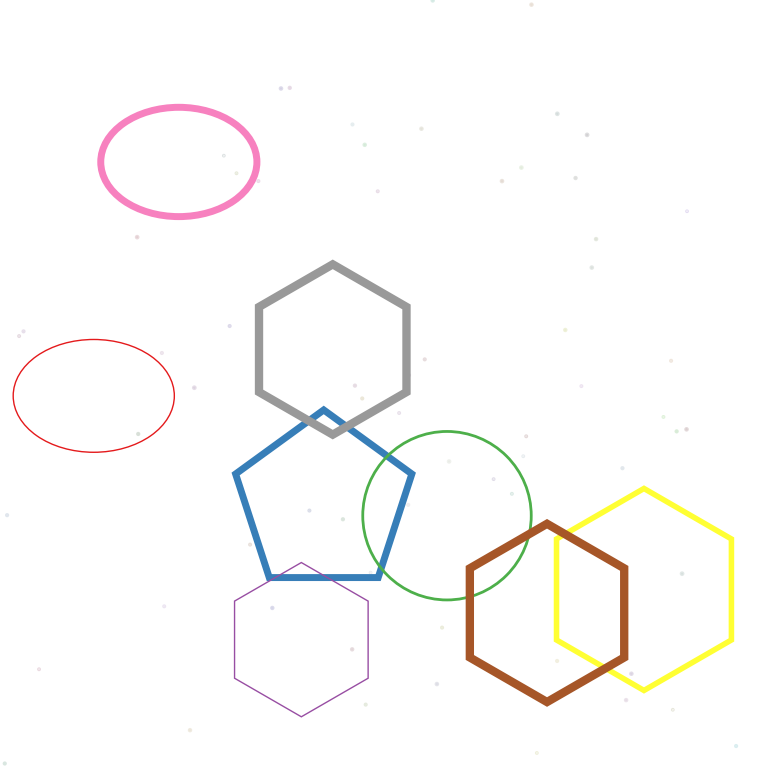[{"shape": "oval", "thickness": 0.5, "radius": 0.52, "center": [0.122, 0.486]}, {"shape": "pentagon", "thickness": 2.5, "radius": 0.6, "center": [0.42, 0.347]}, {"shape": "circle", "thickness": 1, "radius": 0.55, "center": [0.581, 0.33]}, {"shape": "hexagon", "thickness": 0.5, "radius": 0.5, "center": [0.391, 0.169]}, {"shape": "hexagon", "thickness": 2, "radius": 0.66, "center": [0.836, 0.234]}, {"shape": "hexagon", "thickness": 3, "radius": 0.58, "center": [0.71, 0.204]}, {"shape": "oval", "thickness": 2.5, "radius": 0.51, "center": [0.232, 0.79]}, {"shape": "hexagon", "thickness": 3, "radius": 0.55, "center": [0.432, 0.546]}]